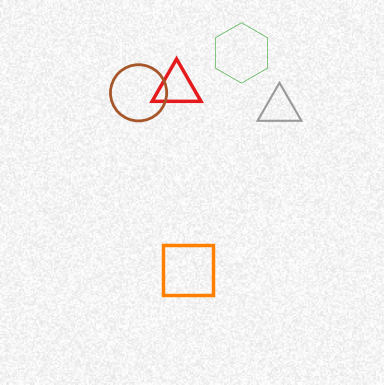[{"shape": "triangle", "thickness": 2.5, "radius": 0.37, "center": [0.459, 0.773]}, {"shape": "hexagon", "thickness": 0.5, "radius": 0.39, "center": [0.627, 0.862]}, {"shape": "square", "thickness": 2.5, "radius": 0.33, "center": [0.487, 0.299]}, {"shape": "circle", "thickness": 2, "radius": 0.37, "center": [0.36, 0.759]}, {"shape": "triangle", "thickness": 1.5, "radius": 0.33, "center": [0.726, 0.719]}]